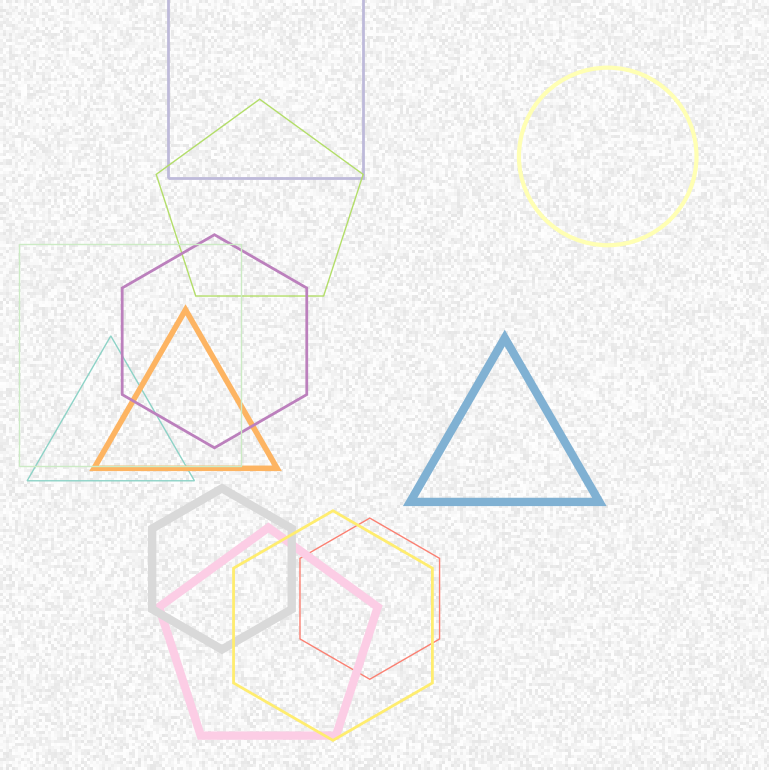[{"shape": "triangle", "thickness": 0.5, "radius": 0.63, "center": [0.144, 0.438]}, {"shape": "circle", "thickness": 1.5, "radius": 0.58, "center": [0.789, 0.797]}, {"shape": "square", "thickness": 1, "radius": 0.64, "center": [0.345, 0.895]}, {"shape": "hexagon", "thickness": 0.5, "radius": 0.52, "center": [0.48, 0.223]}, {"shape": "triangle", "thickness": 3, "radius": 0.71, "center": [0.656, 0.419]}, {"shape": "triangle", "thickness": 2, "radius": 0.69, "center": [0.241, 0.46]}, {"shape": "pentagon", "thickness": 0.5, "radius": 0.71, "center": [0.337, 0.73]}, {"shape": "pentagon", "thickness": 3, "radius": 0.75, "center": [0.349, 0.166]}, {"shape": "hexagon", "thickness": 3, "radius": 0.52, "center": [0.288, 0.261]}, {"shape": "hexagon", "thickness": 1, "radius": 0.69, "center": [0.279, 0.557]}, {"shape": "square", "thickness": 0.5, "radius": 0.72, "center": [0.168, 0.538]}, {"shape": "hexagon", "thickness": 1, "radius": 0.75, "center": [0.432, 0.188]}]